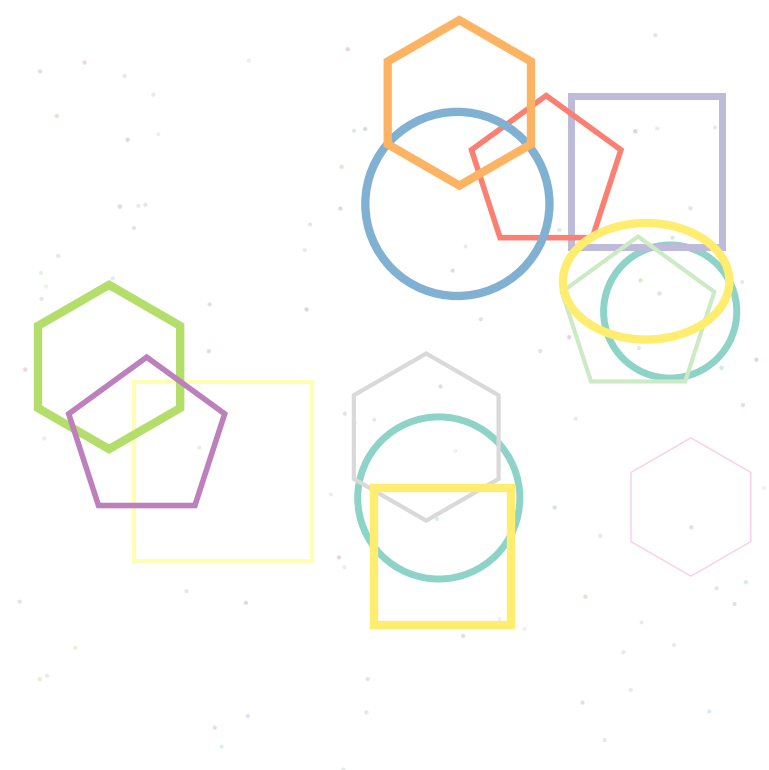[{"shape": "circle", "thickness": 2.5, "radius": 0.43, "center": [0.87, 0.595]}, {"shape": "circle", "thickness": 2.5, "radius": 0.53, "center": [0.57, 0.353]}, {"shape": "square", "thickness": 1.5, "radius": 0.58, "center": [0.29, 0.388]}, {"shape": "square", "thickness": 2.5, "radius": 0.49, "center": [0.84, 0.777]}, {"shape": "pentagon", "thickness": 2, "radius": 0.51, "center": [0.709, 0.774]}, {"shape": "circle", "thickness": 3, "radius": 0.6, "center": [0.594, 0.735]}, {"shape": "hexagon", "thickness": 3, "radius": 0.54, "center": [0.597, 0.866]}, {"shape": "hexagon", "thickness": 3, "radius": 0.53, "center": [0.142, 0.523]}, {"shape": "hexagon", "thickness": 0.5, "radius": 0.45, "center": [0.897, 0.342]}, {"shape": "hexagon", "thickness": 1.5, "radius": 0.54, "center": [0.554, 0.432]}, {"shape": "pentagon", "thickness": 2, "radius": 0.53, "center": [0.191, 0.43]}, {"shape": "pentagon", "thickness": 1.5, "radius": 0.52, "center": [0.829, 0.589]}, {"shape": "oval", "thickness": 3, "radius": 0.54, "center": [0.839, 0.635]}, {"shape": "square", "thickness": 3, "radius": 0.45, "center": [0.575, 0.277]}]